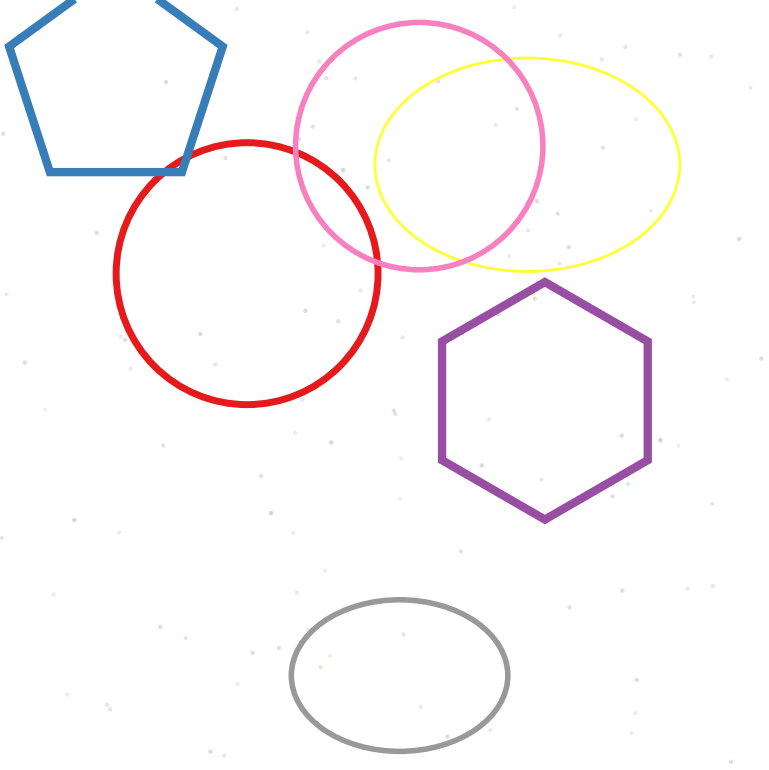[{"shape": "circle", "thickness": 2.5, "radius": 0.85, "center": [0.321, 0.645]}, {"shape": "pentagon", "thickness": 3, "radius": 0.73, "center": [0.151, 0.894]}, {"shape": "hexagon", "thickness": 3, "radius": 0.77, "center": [0.708, 0.479]}, {"shape": "oval", "thickness": 1, "radius": 0.99, "center": [0.685, 0.786]}, {"shape": "circle", "thickness": 2, "radius": 0.8, "center": [0.544, 0.81]}, {"shape": "oval", "thickness": 2, "radius": 0.7, "center": [0.519, 0.123]}]